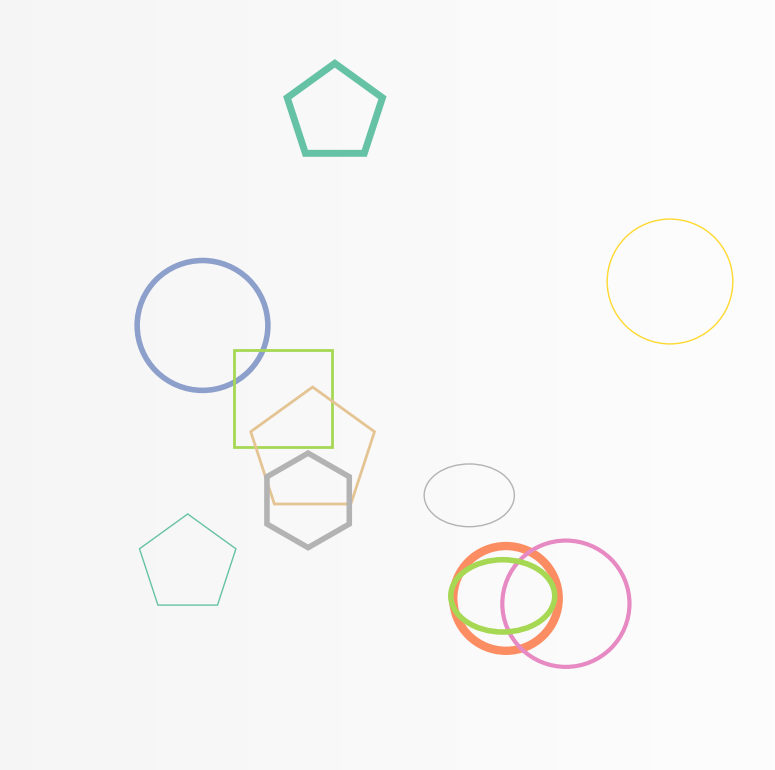[{"shape": "pentagon", "thickness": 2.5, "radius": 0.32, "center": [0.432, 0.853]}, {"shape": "pentagon", "thickness": 0.5, "radius": 0.33, "center": [0.242, 0.267]}, {"shape": "circle", "thickness": 3, "radius": 0.34, "center": [0.653, 0.223]}, {"shape": "circle", "thickness": 2, "radius": 0.42, "center": [0.261, 0.577]}, {"shape": "circle", "thickness": 1.5, "radius": 0.41, "center": [0.73, 0.216]}, {"shape": "oval", "thickness": 2, "radius": 0.34, "center": [0.649, 0.226]}, {"shape": "square", "thickness": 1, "radius": 0.32, "center": [0.365, 0.483]}, {"shape": "circle", "thickness": 0.5, "radius": 0.41, "center": [0.865, 0.634]}, {"shape": "pentagon", "thickness": 1, "radius": 0.42, "center": [0.403, 0.413]}, {"shape": "hexagon", "thickness": 2, "radius": 0.31, "center": [0.398, 0.35]}, {"shape": "oval", "thickness": 0.5, "radius": 0.29, "center": [0.605, 0.357]}]